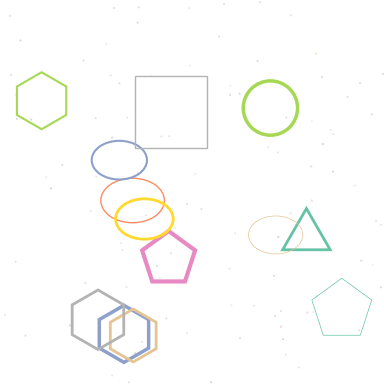[{"shape": "triangle", "thickness": 2, "radius": 0.36, "center": [0.796, 0.387]}, {"shape": "pentagon", "thickness": 0.5, "radius": 0.41, "center": [0.888, 0.195]}, {"shape": "oval", "thickness": 1, "radius": 0.41, "center": [0.344, 0.479]}, {"shape": "hexagon", "thickness": 2.5, "radius": 0.37, "center": [0.322, 0.133]}, {"shape": "oval", "thickness": 1.5, "radius": 0.36, "center": [0.31, 0.584]}, {"shape": "pentagon", "thickness": 3, "radius": 0.36, "center": [0.438, 0.327]}, {"shape": "hexagon", "thickness": 1.5, "radius": 0.37, "center": [0.108, 0.738]}, {"shape": "circle", "thickness": 2.5, "radius": 0.35, "center": [0.702, 0.719]}, {"shape": "oval", "thickness": 2, "radius": 0.37, "center": [0.375, 0.431]}, {"shape": "oval", "thickness": 0.5, "radius": 0.35, "center": [0.716, 0.39]}, {"shape": "hexagon", "thickness": 2, "radius": 0.34, "center": [0.346, 0.129]}, {"shape": "hexagon", "thickness": 2, "radius": 0.39, "center": [0.254, 0.169]}, {"shape": "square", "thickness": 1, "radius": 0.47, "center": [0.444, 0.709]}]